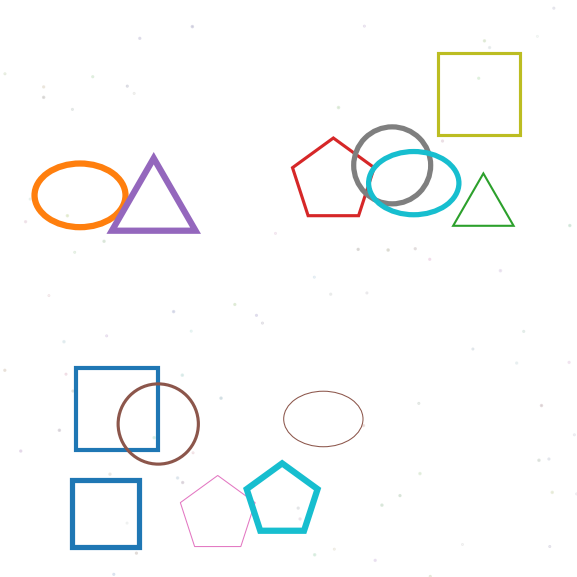[{"shape": "square", "thickness": 2, "radius": 0.36, "center": [0.203, 0.291]}, {"shape": "square", "thickness": 2.5, "radius": 0.29, "center": [0.183, 0.11]}, {"shape": "oval", "thickness": 3, "radius": 0.39, "center": [0.139, 0.661]}, {"shape": "triangle", "thickness": 1, "radius": 0.3, "center": [0.837, 0.638]}, {"shape": "pentagon", "thickness": 1.5, "radius": 0.37, "center": [0.577, 0.686]}, {"shape": "triangle", "thickness": 3, "radius": 0.42, "center": [0.266, 0.641]}, {"shape": "circle", "thickness": 1.5, "radius": 0.35, "center": [0.274, 0.265]}, {"shape": "oval", "thickness": 0.5, "radius": 0.34, "center": [0.56, 0.274]}, {"shape": "pentagon", "thickness": 0.5, "radius": 0.34, "center": [0.377, 0.108]}, {"shape": "circle", "thickness": 2.5, "radius": 0.33, "center": [0.679, 0.713]}, {"shape": "square", "thickness": 1.5, "radius": 0.36, "center": [0.83, 0.836]}, {"shape": "pentagon", "thickness": 3, "radius": 0.32, "center": [0.489, 0.132]}, {"shape": "oval", "thickness": 2.5, "radius": 0.39, "center": [0.716, 0.682]}]